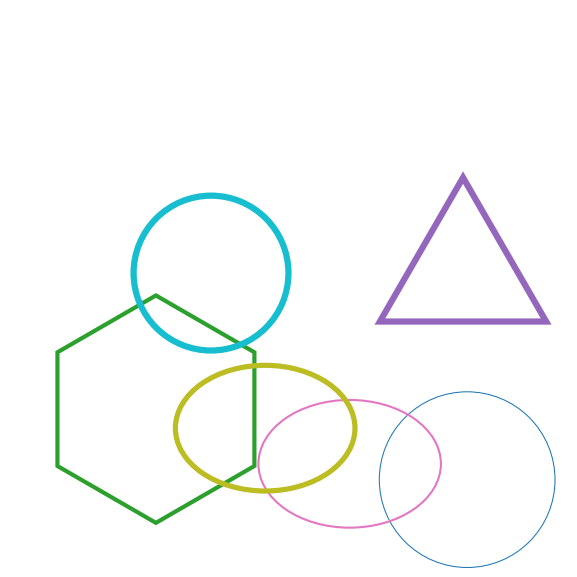[{"shape": "circle", "thickness": 0.5, "radius": 0.76, "center": [0.809, 0.169]}, {"shape": "hexagon", "thickness": 2, "radius": 0.98, "center": [0.27, 0.291]}, {"shape": "triangle", "thickness": 3, "radius": 0.83, "center": [0.802, 0.525]}, {"shape": "oval", "thickness": 1, "radius": 0.79, "center": [0.605, 0.196]}, {"shape": "oval", "thickness": 2.5, "radius": 0.78, "center": [0.459, 0.258]}, {"shape": "circle", "thickness": 3, "radius": 0.67, "center": [0.365, 0.526]}]